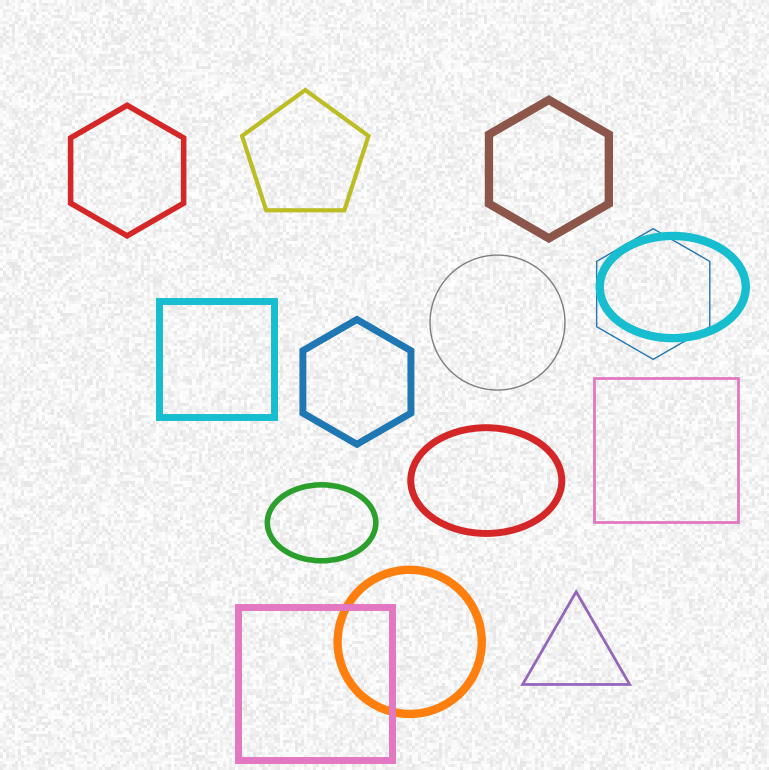[{"shape": "hexagon", "thickness": 0.5, "radius": 0.42, "center": [0.848, 0.618]}, {"shape": "hexagon", "thickness": 2.5, "radius": 0.41, "center": [0.464, 0.504]}, {"shape": "circle", "thickness": 3, "radius": 0.47, "center": [0.532, 0.166]}, {"shape": "oval", "thickness": 2, "radius": 0.35, "center": [0.418, 0.321]}, {"shape": "hexagon", "thickness": 2, "radius": 0.42, "center": [0.165, 0.778]}, {"shape": "oval", "thickness": 2.5, "radius": 0.49, "center": [0.632, 0.376]}, {"shape": "triangle", "thickness": 1, "radius": 0.4, "center": [0.748, 0.151]}, {"shape": "hexagon", "thickness": 3, "radius": 0.45, "center": [0.713, 0.78]}, {"shape": "square", "thickness": 1, "radius": 0.47, "center": [0.865, 0.415]}, {"shape": "square", "thickness": 2.5, "radius": 0.5, "center": [0.409, 0.113]}, {"shape": "circle", "thickness": 0.5, "radius": 0.44, "center": [0.646, 0.581]}, {"shape": "pentagon", "thickness": 1.5, "radius": 0.43, "center": [0.396, 0.797]}, {"shape": "square", "thickness": 2.5, "radius": 0.38, "center": [0.281, 0.534]}, {"shape": "oval", "thickness": 3, "radius": 0.47, "center": [0.874, 0.627]}]